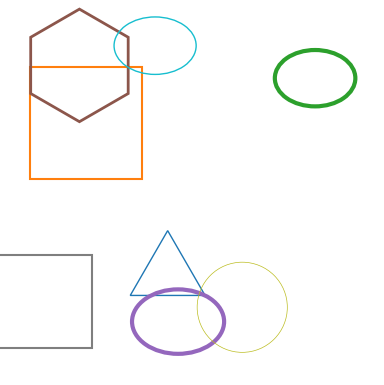[{"shape": "triangle", "thickness": 1, "radius": 0.56, "center": [0.436, 0.289]}, {"shape": "square", "thickness": 1.5, "radius": 0.73, "center": [0.224, 0.681]}, {"shape": "oval", "thickness": 3, "radius": 0.52, "center": [0.818, 0.797]}, {"shape": "oval", "thickness": 3, "radius": 0.6, "center": [0.463, 0.165]}, {"shape": "hexagon", "thickness": 2, "radius": 0.73, "center": [0.206, 0.83]}, {"shape": "square", "thickness": 1.5, "radius": 0.61, "center": [0.117, 0.217]}, {"shape": "circle", "thickness": 0.5, "radius": 0.59, "center": [0.629, 0.202]}, {"shape": "oval", "thickness": 1, "radius": 0.53, "center": [0.403, 0.881]}]